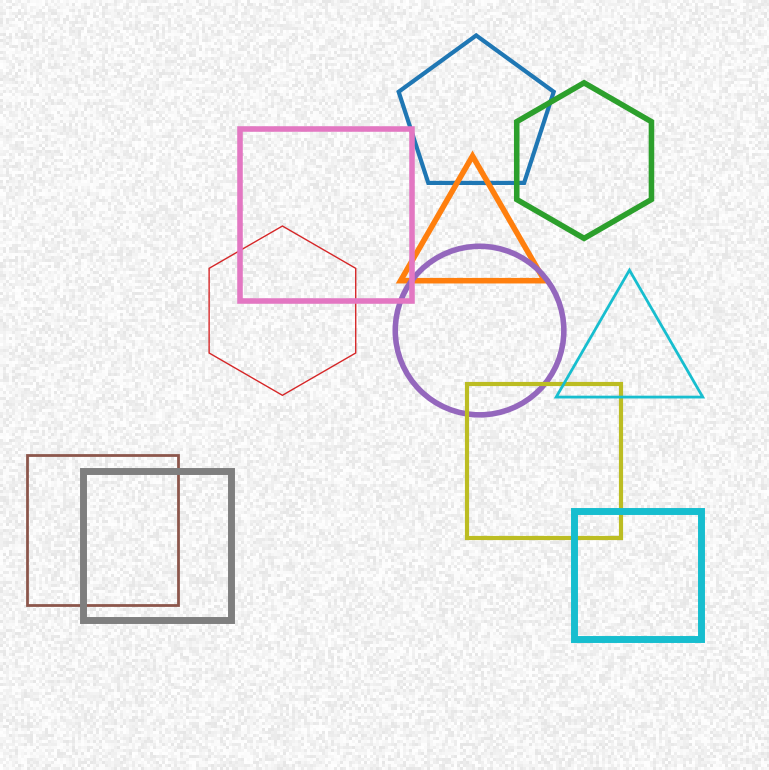[{"shape": "pentagon", "thickness": 1.5, "radius": 0.53, "center": [0.618, 0.848]}, {"shape": "triangle", "thickness": 2, "radius": 0.54, "center": [0.614, 0.689]}, {"shape": "hexagon", "thickness": 2, "radius": 0.51, "center": [0.759, 0.791]}, {"shape": "hexagon", "thickness": 0.5, "radius": 0.55, "center": [0.367, 0.597]}, {"shape": "circle", "thickness": 2, "radius": 0.55, "center": [0.623, 0.571]}, {"shape": "square", "thickness": 1, "radius": 0.49, "center": [0.133, 0.312]}, {"shape": "square", "thickness": 2, "radius": 0.56, "center": [0.424, 0.721]}, {"shape": "square", "thickness": 2.5, "radius": 0.48, "center": [0.204, 0.291]}, {"shape": "square", "thickness": 1.5, "radius": 0.5, "center": [0.707, 0.401]}, {"shape": "triangle", "thickness": 1, "radius": 0.55, "center": [0.817, 0.539]}, {"shape": "square", "thickness": 2.5, "radius": 0.41, "center": [0.828, 0.253]}]